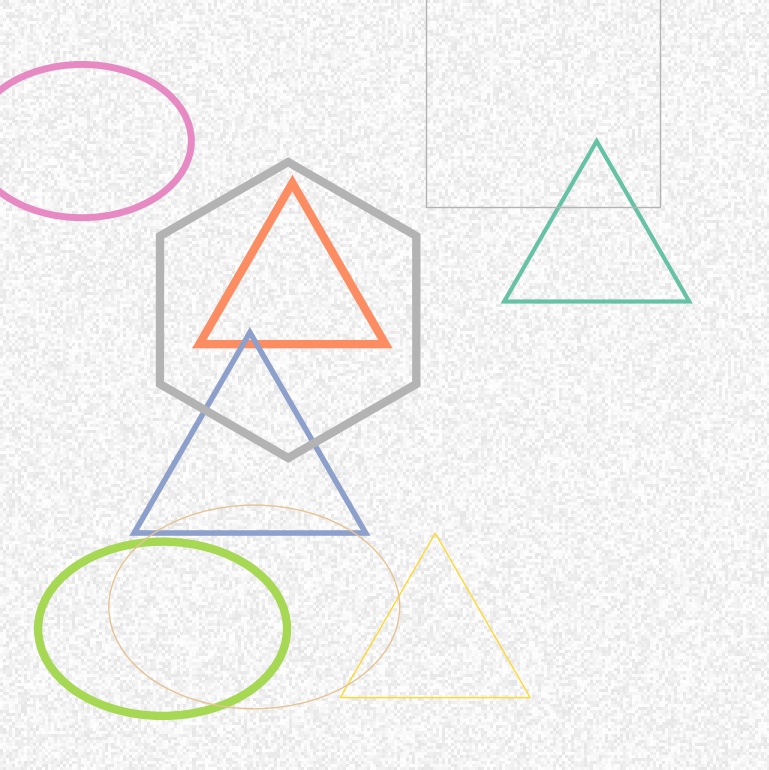[{"shape": "triangle", "thickness": 1.5, "radius": 0.69, "center": [0.775, 0.678]}, {"shape": "triangle", "thickness": 3, "radius": 0.7, "center": [0.38, 0.623]}, {"shape": "triangle", "thickness": 2, "radius": 0.87, "center": [0.325, 0.395]}, {"shape": "oval", "thickness": 2.5, "radius": 0.71, "center": [0.106, 0.817]}, {"shape": "oval", "thickness": 3, "radius": 0.81, "center": [0.211, 0.183]}, {"shape": "triangle", "thickness": 0.5, "radius": 0.71, "center": [0.565, 0.165]}, {"shape": "oval", "thickness": 0.5, "radius": 0.94, "center": [0.33, 0.212]}, {"shape": "square", "thickness": 0.5, "radius": 0.76, "center": [0.705, 0.884]}, {"shape": "hexagon", "thickness": 3, "radius": 0.96, "center": [0.374, 0.597]}]